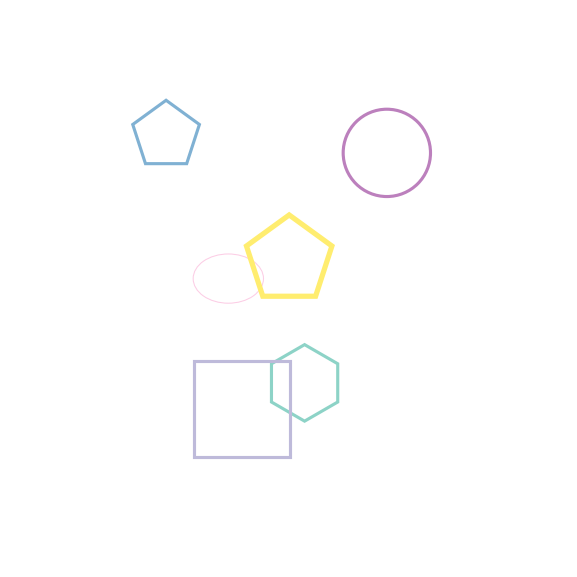[{"shape": "hexagon", "thickness": 1.5, "radius": 0.33, "center": [0.527, 0.336]}, {"shape": "square", "thickness": 1.5, "radius": 0.42, "center": [0.42, 0.291]}, {"shape": "pentagon", "thickness": 1.5, "radius": 0.3, "center": [0.288, 0.765]}, {"shape": "oval", "thickness": 0.5, "radius": 0.3, "center": [0.395, 0.517]}, {"shape": "circle", "thickness": 1.5, "radius": 0.38, "center": [0.67, 0.734]}, {"shape": "pentagon", "thickness": 2.5, "radius": 0.39, "center": [0.501, 0.549]}]